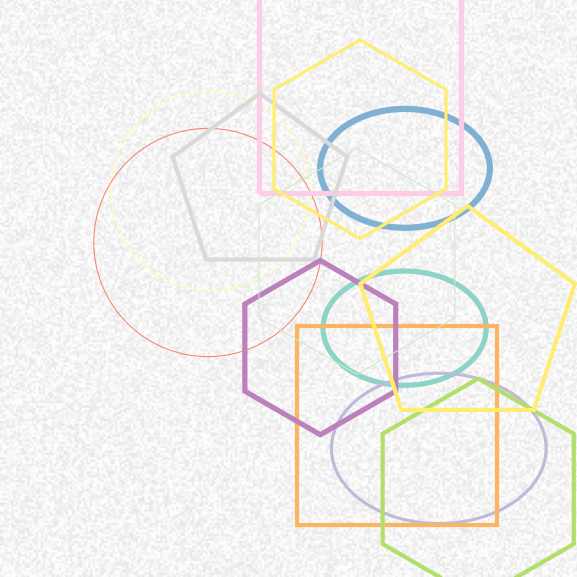[{"shape": "oval", "thickness": 2.5, "radius": 0.71, "center": [0.701, 0.431]}, {"shape": "circle", "thickness": 0.5, "radius": 0.86, "center": [0.365, 0.669]}, {"shape": "oval", "thickness": 1.5, "radius": 0.93, "center": [0.76, 0.223]}, {"shape": "circle", "thickness": 0.5, "radius": 0.99, "center": [0.36, 0.579]}, {"shape": "oval", "thickness": 3, "radius": 0.74, "center": [0.701, 0.708]}, {"shape": "square", "thickness": 2, "radius": 0.86, "center": [0.688, 0.262]}, {"shape": "hexagon", "thickness": 2, "radius": 0.96, "center": [0.828, 0.153]}, {"shape": "square", "thickness": 2.5, "radius": 0.87, "center": [0.624, 0.839]}, {"shape": "pentagon", "thickness": 2, "radius": 0.79, "center": [0.45, 0.678]}, {"shape": "hexagon", "thickness": 2.5, "radius": 0.75, "center": [0.555, 0.397]}, {"shape": "hexagon", "thickness": 0.5, "radius": 0.98, "center": [0.618, 0.547]}, {"shape": "hexagon", "thickness": 1.5, "radius": 0.86, "center": [0.623, 0.758]}, {"shape": "pentagon", "thickness": 2, "radius": 0.98, "center": [0.81, 0.447]}]